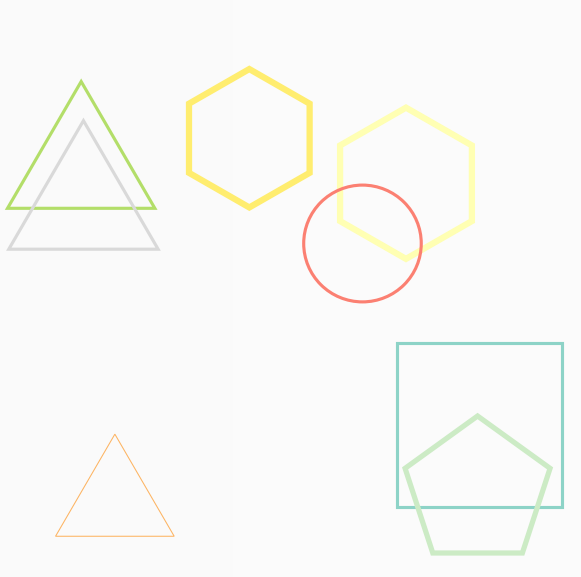[{"shape": "square", "thickness": 1.5, "radius": 0.71, "center": [0.825, 0.263]}, {"shape": "hexagon", "thickness": 3, "radius": 0.65, "center": [0.698, 0.682]}, {"shape": "circle", "thickness": 1.5, "radius": 0.51, "center": [0.624, 0.578]}, {"shape": "triangle", "thickness": 0.5, "radius": 0.59, "center": [0.198, 0.129]}, {"shape": "triangle", "thickness": 1.5, "radius": 0.73, "center": [0.14, 0.712]}, {"shape": "triangle", "thickness": 1.5, "radius": 0.74, "center": [0.144, 0.642]}, {"shape": "pentagon", "thickness": 2.5, "radius": 0.66, "center": [0.822, 0.148]}, {"shape": "hexagon", "thickness": 3, "radius": 0.6, "center": [0.429, 0.76]}]